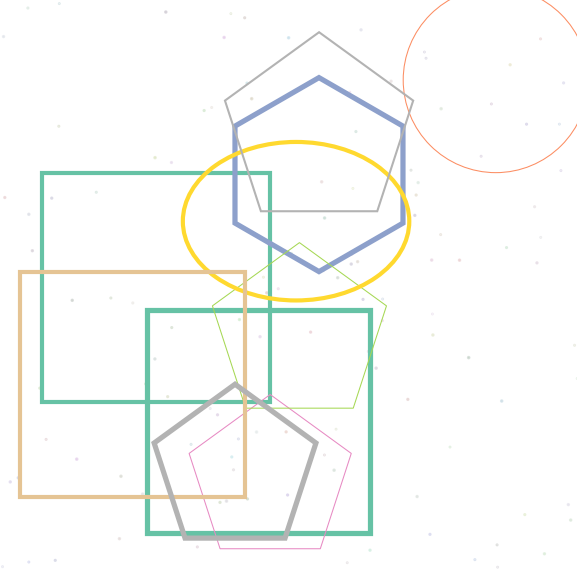[{"shape": "square", "thickness": 2.5, "radius": 0.97, "center": [0.448, 0.269]}, {"shape": "square", "thickness": 2, "radius": 0.99, "center": [0.27, 0.501]}, {"shape": "circle", "thickness": 0.5, "radius": 0.8, "center": [0.859, 0.861]}, {"shape": "hexagon", "thickness": 2.5, "radius": 0.84, "center": [0.552, 0.697]}, {"shape": "pentagon", "thickness": 0.5, "radius": 0.74, "center": [0.468, 0.168]}, {"shape": "pentagon", "thickness": 0.5, "radius": 0.79, "center": [0.519, 0.421]}, {"shape": "oval", "thickness": 2, "radius": 0.98, "center": [0.513, 0.616]}, {"shape": "square", "thickness": 2, "radius": 0.97, "center": [0.23, 0.333]}, {"shape": "pentagon", "thickness": 2.5, "radius": 0.74, "center": [0.407, 0.186]}, {"shape": "pentagon", "thickness": 1, "radius": 0.86, "center": [0.553, 0.772]}]